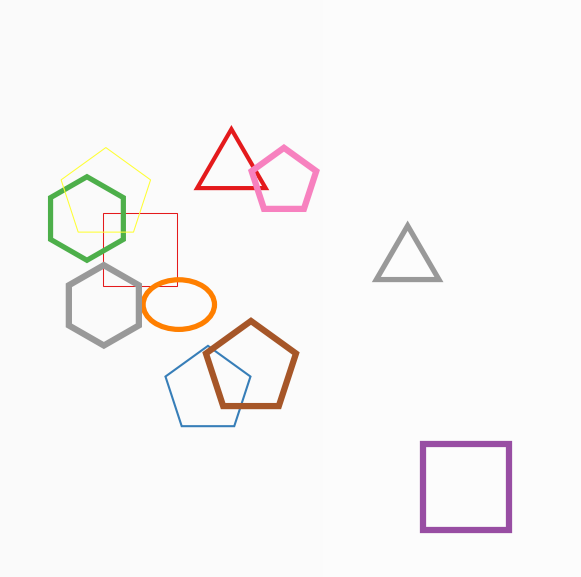[{"shape": "triangle", "thickness": 2, "radius": 0.34, "center": [0.398, 0.707]}, {"shape": "square", "thickness": 0.5, "radius": 0.32, "center": [0.241, 0.568]}, {"shape": "pentagon", "thickness": 1, "radius": 0.38, "center": [0.358, 0.323]}, {"shape": "hexagon", "thickness": 2.5, "radius": 0.36, "center": [0.15, 0.621]}, {"shape": "square", "thickness": 3, "radius": 0.37, "center": [0.801, 0.156]}, {"shape": "oval", "thickness": 2.5, "radius": 0.31, "center": [0.308, 0.472]}, {"shape": "pentagon", "thickness": 0.5, "radius": 0.4, "center": [0.182, 0.663]}, {"shape": "pentagon", "thickness": 3, "radius": 0.41, "center": [0.432, 0.362]}, {"shape": "pentagon", "thickness": 3, "radius": 0.29, "center": [0.489, 0.685]}, {"shape": "hexagon", "thickness": 3, "radius": 0.35, "center": [0.179, 0.47]}, {"shape": "triangle", "thickness": 2.5, "radius": 0.31, "center": [0.701, 0.546]}]